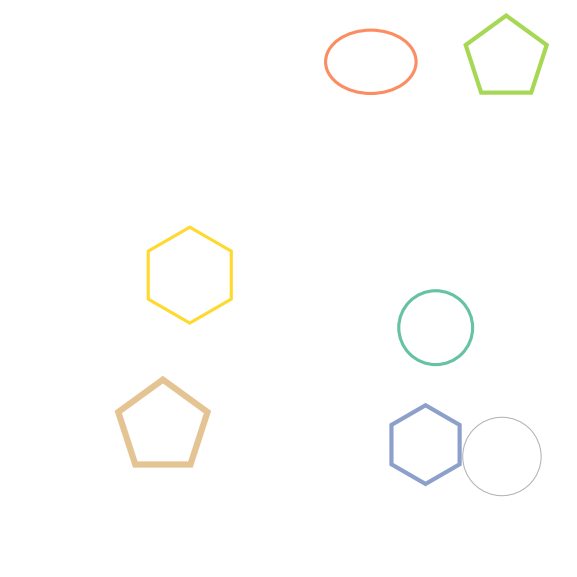[{"shape": "circle", "thickness": 1.5, "radius": 0.32, "center": [0.754, 0.432]}, {"shape": "oval", "thickness": 1.5, "radius": 0.39, "center": [0.642, 0.892]}, {"shape": "hexagon", "thickness": 2, "radius": 0.34, "center": [0.737, 0.229]}, {"shape": "pentagon", "thickness": 2, "radius": 0.37, "center": [0.877, 0.898]}, {"shape": "hexagon", "thickness": 1.5, "radius": 0.42, "center": [0.329, 0.523]}, {"shape": "pentagon", "thickness": 3, "radius": 0.41, "center": [0.282, 0.261]}, {"shape": "circle", "thickness": 0.5, "radius": 0.34, "center": [0.869, 0.209]}]